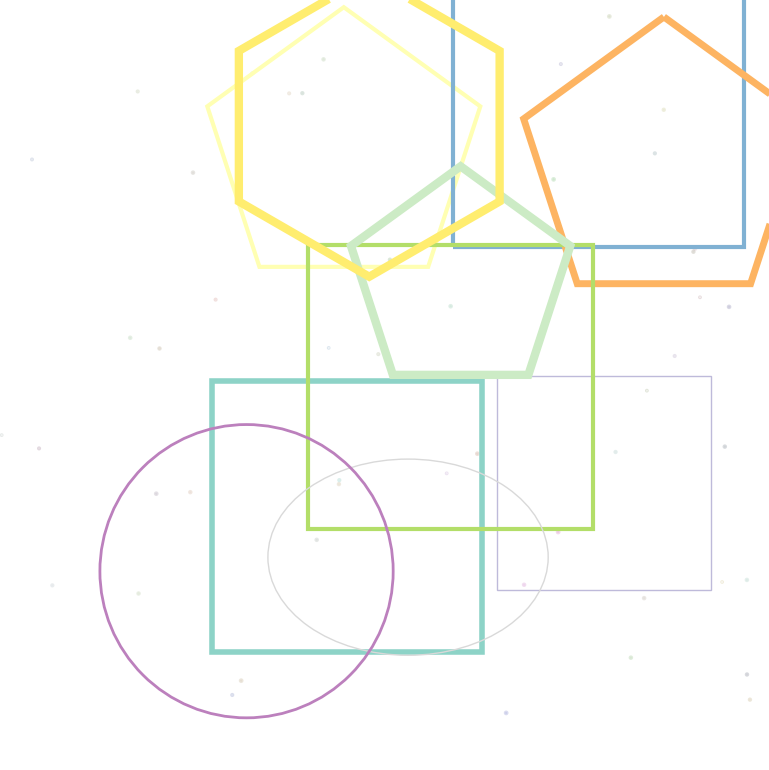[{"shape": "square", "thickness": 2, "radius": 0.88, "center": [0.451, 0.329]}, {"shape": "pentagon", "thickness": 1.5, "radius": 0.93, "center": [0.446, 0.804]}, {"shape": "square", "thickness": 0.5, "radius": 0.7, "center": [0.784, 0.373]}, {"shape": "square", "thickness": 1.5, "radius": 0.94, "center": [0.777, 0.868]}, {"shape": "pentagon", "thickness": 2.5, "radius": 0.96, "center": [0.862, 0.787]}, {"shape": "square", "thickness": 1.5, "radius": 0.92, "center": [0.585, 0.497]}, {"shape": "oval", "thickness": 0.5, "radius": 0.91, "center": [0.53, 0.276]}, {"shape": "circle", "thickness": 1, "radius": 0.95, "center": [0.32, 0.258]}, {"shape": "pentagon", "thickness": 3, "radius": 0.75, "center": [0.598, 0.634]}, {"shape": "hexagon", "thickness": 3, "radius": 0.98, "center": [0.48, 0.836]}]